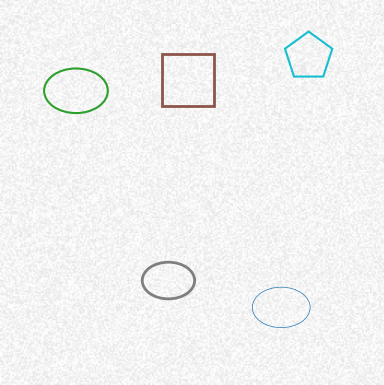[{"shape": "oval", "thickness": 0.5, "radius": 0.38, "center": [0.73, 0.202]}, {"shape": "oval", "thickness": 1.5, "radius": 0.41, "center": [0.197, 0.764]}, {"shape": "square", "thickness": 2, "radius": 0.34, "center": [0.488, 0.792]}, {"shape": "oval", "thickness": 2, "radius": 0.34, "center": [0.437, 0.271]}, {"shape": "pentagon", "thickness": 1.5, "radius": 0.32, "center": [0.802, 0.853]}]